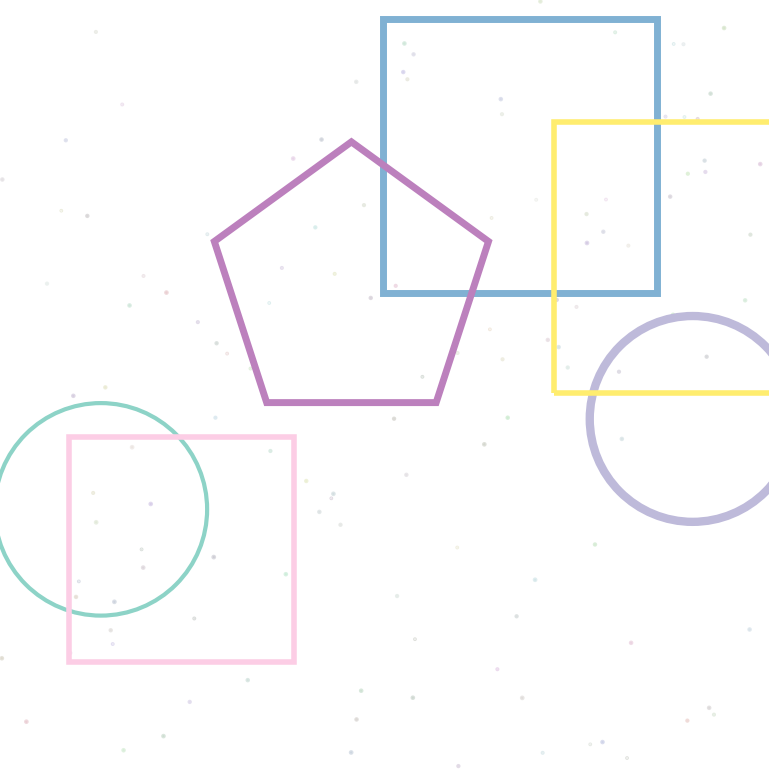[{"shape": "circle", "thickness": 1.5, "radius": 0.69, "center": [0.131, 0.339]}, {"shape": "circle", "thickness": 3, "radius": 0.67, "center": [0.9, 0.456]}, {"shape": "square", "thickness": 2.5, "radius": 0.89, "center": [0.676, 0.798]}, {"shape": "square", "thickness": 2, "radius": 0.73, "center": [0.236, 0.286]}, {"shape": "pentagon", "thickness": 2.5, "radius": 0.94, "center": [0.456, 0.629]}, {"shape": "square", "thickness": 2, "radius": 0.88, "center": [0.896, 0.666]}]